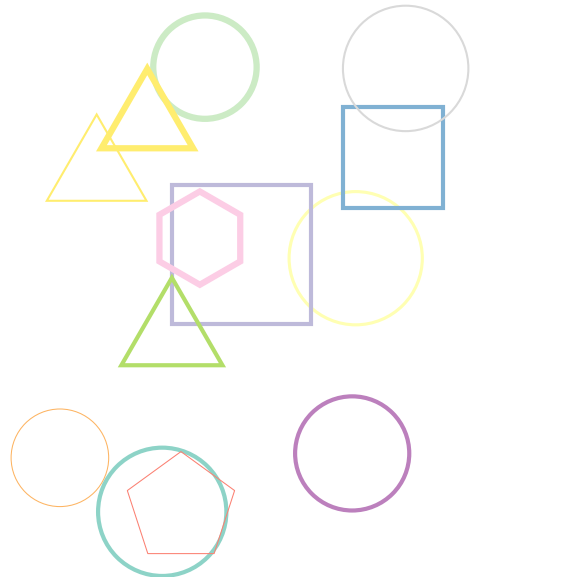[{"shape": "circle", "thickness": 2, "radius": 0.56, "center": [0.281, 0.113]}, {"shape": "circle", "thickness": 1.5, "radius": 0.58, "center": [0.616, 0.552]}, {"shape": "square", "thickness": 2, "radius": 0.6, "center": [0.418, 0.558]}, {"shape": "pentagon", "thickness": 0.5, "radius": 0.49, "center": [0.313, 0.12]}, {"shape": "square", "thickness": 2, "radius": 0.43, "center": [0.681, 0.727]}, {"shape": "circle", "thickness": 0.5, "radius": 0.42, "center": [0.104, 0.206]}, {"shape": "triangle", "thickness": 2, "radius": 0.51, "center": [0.298, 0.417]}, {"shape": "hexagon", "thickness": 3, "radius": 0.4, "center": [0.346, 0.587]}, {"shape": "circle", "thickness": 1, "radius": 0.54, "center": [0.702, 0.881]}, {"shape": "circle", "thickness": 2, "radius": 0.49, "center": [0.61, 0.214]}, {"shape": "circle", "thickness": 3, "radius": 0.45, "center": [0.355, 0.883]}, {"shape": "triangle", "thickness": 3, "radius": 0.46, "center": [0.255, 0.788]}, {"shape": "triangle", "thickness": 1, "radius": 0.5, "center": [0.167, 0.701]}]